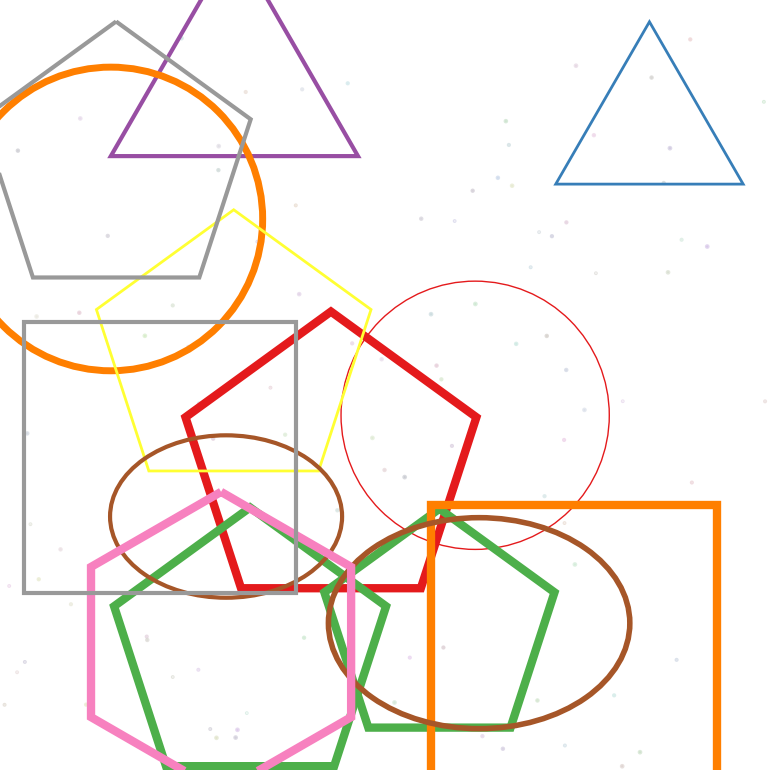[{"shape": "pentagon", "thickness": 3, "radius": 0.99, "center": [0.43, 0.397]}, {"shape": "circle", "thickness": 0.5, "radius": 0.87, "center": [0.617, 0.461]}, {"shape": "triangle", "thickness": 1, "radius": 0.7, "center": [0.843, 0.831]}, {"shape": "pentagon", "thickness": 3, "radius": 0.93, "center": [0.325, 0.155]}, {"shape": "pentagon", "thickness": 3, "radius": 0.79, "center": [0.571, 0.182]}, {"shape": "triangle", "thickness": 1.5, "radius": 0.93, "center": [0.304, 0.89]}, {"shape": "square", "thickness": 3, "radius": 0.93, "center": [0.745, 0.159]}, {"shape": "circle", "thickness": 2.5, "radius": 0.99, "center": [0.144, 0.716]}, {"shape": "pentagon", "thickness": 1, "radius": 0.94, "center": [0.304, 0.54]}, {"shape": "oval", "thickness": 2, "radius": 0.98, "center": [0.622, 0.191]}, {"shape": "oval", "thickness": 1.5, "radius": 0.75, "center": [0.294, 0.329]}, {"shape": "hexagon", "thickness": 3, "radius": 0.98, "center": [0.287, 0.166]}, {"shape": "square", "thickness": 1.5, "radius": 0.88, "center": [0.208, 0.406]}, {"shape": "pentagon", "thickness": 1.5, "radius": 0.92, "center": [0.151, 0.788]}]